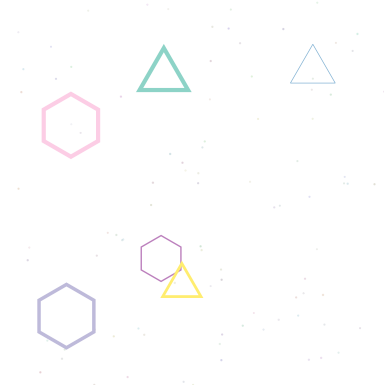[{"shape": "triangle", "thickness": 3, "radius": 0.36, "center": [0.426, 0.802]}, {"shape": "hexagon", "thickness": 2.5, "radius": 0.41, "center": [0.173, 0.179]}, {"shape": "triangle", "thickness": 0.5, "radius": 0.34, "center": [0.813, 0.818]}, {"shape": "hexagon", "thickness": 3, "radius": 0.41, "center": [0.184, 0.674]}, {"shape": "hexagon", "thickness": 1, "radius": 0.3, "center": [0.418, 0.329]}, {"shape": "triangle", "thickness": 2, "radius": 0.29, "center": [0.472, 0.258]}]